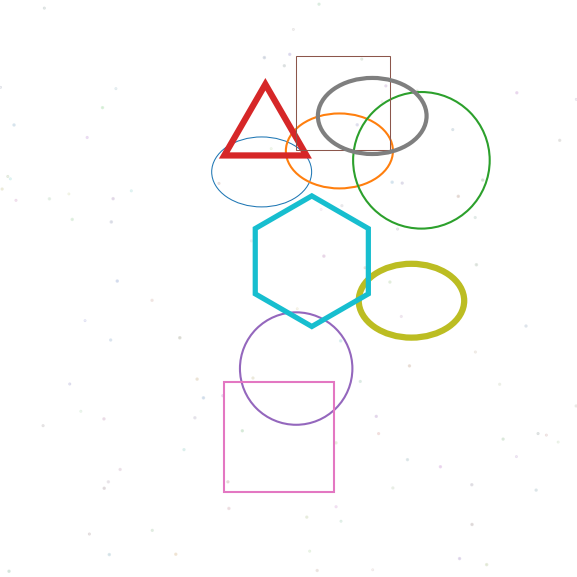[{"shape": "oval", "thickness": 0.5, "radius": 0.43, "center": [0.453, 0.701]}, {"shape": "oval", "thickness": 1, "radius": 0.46, "center": [0.588, 0.738]}, {"shape": "circle", "thickness": 1, "radius": 0.59, "center": [0.73, 0.722]}, {"shape": "triangle", "thickness": 3, "radius": 0.41, "center": [0.46, 0.771]}, {"shape": "circle", "thickness": 1, "radius": 0.49, "center": [0.513, 0.361]}, {"shape": "square", "thickness": 0.5, "radius": 0.41, "center": [0.594, 0.821]}, {"shape": "square", "thickness": 1, "radius": 0.48, "center": [0.483, 0.242]}, {"shape": "oval", "thickness": 2, "radius": 0.47, "center": [0.645, 0.798]}, {"shape": "oval", "thickness": 3, "radius": 0.46, "center": [0.712, 0.478]}, {"shape": "hexagon", "thickness": 2.5, "radius": 0.57, "center": [0.54, 0.547]}]